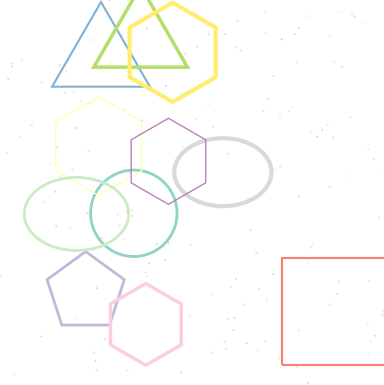[{"shape": "circle", "thickness": 2, "radius": 0.56, "center": [0.348, 0.446]}, {"shape": "hexagon", "thickness": 1, "radius": 0.64, "center": [0.256, 0.621]}, {"shape": "pentagon", "thickness": 2, "radius": 0.53, "center": [0.223, 0.241]}, {"shape": "square", "thickness": 1.5, "radius": 0.7, "center": [0.871, 0.191]}, {"shape": "triangle", "thickness": 1.5, "radius": 0.73, "center": [0.262, 0.848]}, {"shape": "triangle", "thickness": 2.5, "radius": 0.7, "center": [0.365, 0.896]}, {"shape": "hexagon", "thickness": 2.5, "radius": 0.53, "center": [0.379, 0.157]}, {"shape": "oval", "thickness": 3, "radius": 0.63, "center": [0.579, 0.553]}, {"shape": "hexagon", "thickness": 1, "radius": 0.56, "center": [0.437, 0.581]}, {"shape": "oval", "thickness": 2, "radius": 0.68, "center": [0.199, 0.444]}, {"shape": "hexagon", "thickness": 3, "radius": 0.64, "center": [0.448, 0.864]}]